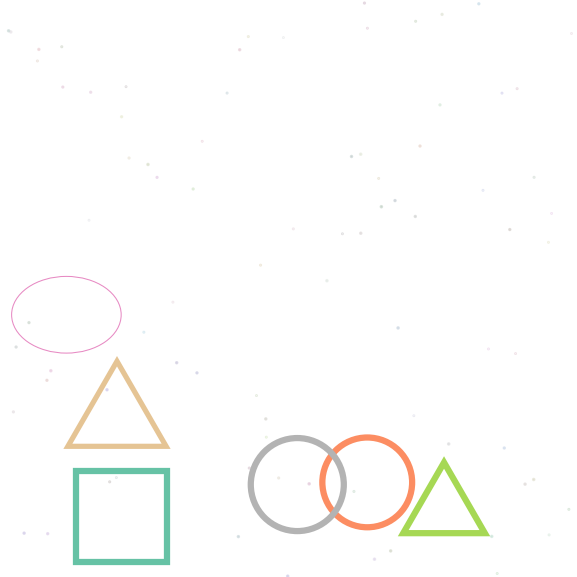[{"shape": "square", "thickness": 3, "radius": 0.39, "center": [0.21, 0.104]}, {"shape": "circle", "thickness": 3, "radius": 0.39, "center": [0.636, 0.164]}, {"shape": "oval", "thickness": 0.5, "radius": 0.47, "center": [0.115, 0.454]}, {"shape": "triangle", "thickness": 3, "radius": 0.41, "center": [0.769, 0.117]}, {"shape": "triangle", "thickness": 2.5, "radius": 0.49, "center": [0.203, 0.275]}, {"shape": "circle", "thickness": 3, "radius": 0.4, "center": [0.515, 0.16]}]